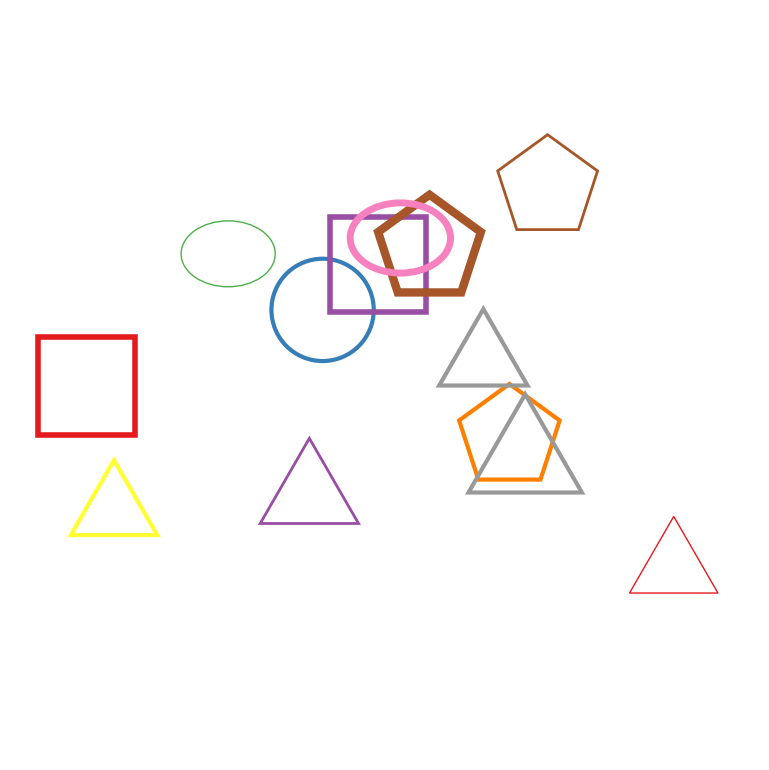[{"shape": "square", "thickness": 2, "radius": 0.32, "center": [0.112, 0.499]}, {"shape": "triangle", "thickness": 0.5, "radius": 0.33, "center": [0.875, 0.263]}, {"shape": "circle", "thickness": 1.5, "radius": 0.33, "center": [0.419, 0.598]}, {"shape": "oval", "thickness": 0.5, "radius": 0.31, "center": [0.296, 0.67]}, {"shape": "triangle", "thickness": 1, "radius": 0.37, "center": [0.402, 0.357]}, {"shape": "square", "thickness": 2, "radius": 0.31, "center": [0.491, 0.656]}, {"shape": "pentagon", "thickness": 1.5, "radius": 0.34, "center": [0.662, 0.433]}, {"shape": "triangle", "thickness": 1.5, "radius": 0.32, "center": [0.148, 0.338]}, {"shape": "pentagon", "thickness": 1, "radius": 0.34, "center": [0.711, 0.757]}, {"shape": "pentagon", "thickness": 3, "radius": 0.35, "center": [0.558, 0.677]}, {"shape": "oval", "thickness": 2.5, "radius": 0.33, "center": [0.52, 0.691]}, {"shape": "triangle", "thickness": 1.5, "radius": 0.33, "center": [0.628, 0.532]}, {"shape": "triangle", "thickness": 1.5, "radius": 0.43, "center": [0.682, 0.403]}]